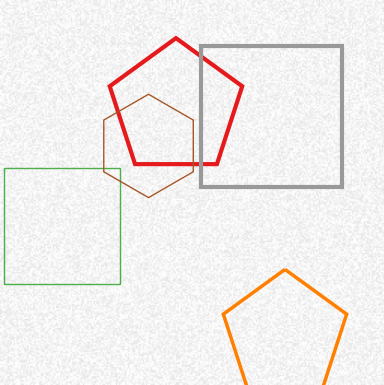[{"shape": "pentagon", "thickness": 3, "radius": 0.9, "center": [0.457, 0.72]}, {"shape": "square", "thickness": 1, "radius": 0.75, "center": [0.161, 0.413]}, {"shape": "pentagon", "thickness": 2.5, "radius": 0.84, "center": [0.74, 0.132]}, {"shape": "hexagon", "thickness": 1, "radius": 0.67, "center": [0.386, 0.621]}, {"shape": "square", "thickness": 3, "radius": 0.92, "center": [0.706, 0.697]}]